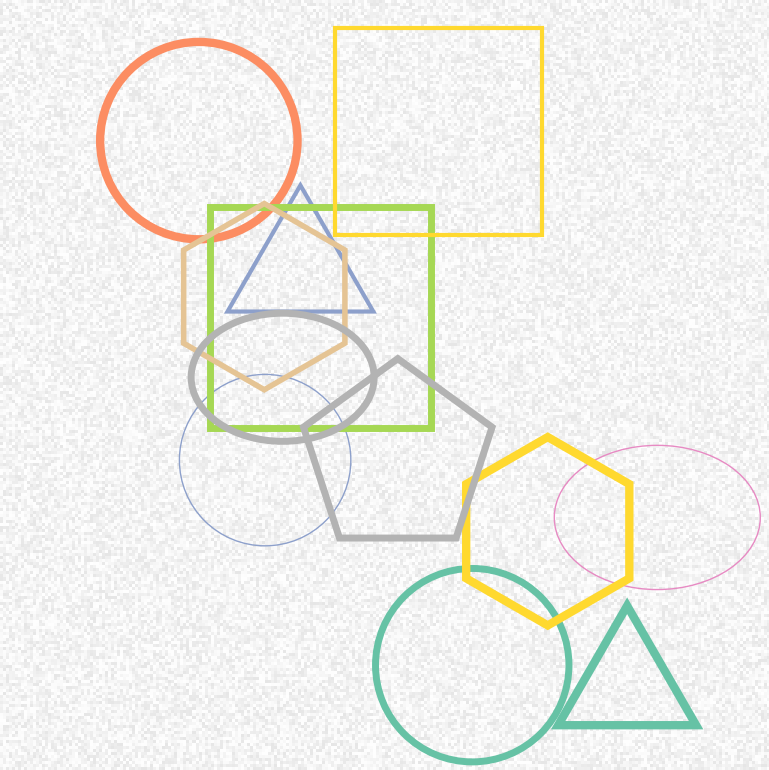[{"shape": "circle", "thickness": 2.5, "radius": 0.63, "center": [0.613, 0.136]}, {"shape": "triangle", "thickness": 3, "radius": 0.52, "center": [0.814, 0.11]}, {"shape": "circle", "thickness": 3, "radius": 0.64, "center": [0.258, 0.817]}, {"shape": "triangle", "thickness": 1.5, "radius": 0.55, "center": [0.39, 0.65]}, {"shape": "circle", "thickness": 0.5, "radius": 0.56, "center": [0.344, 0.402]}, {"shape": "oval", "thickness": 0.5, "radius": 0.67, "center": [0.854, 0.328]}, {"shape": "square", "thickness": 2.5, "radius": 0.72, "center": [0.416, 0.588]}, {"shape": "square", "thickness": 1.5, "radius": 0.67, "center": [0.57, 0.829]}, {"shape": "hexagon", "thickness": 3, "radius": 0.61, "center": [0.711, 0.31]}, {"shape": "hexagon", "thickness": 2, "radius": 0.6, "center": [0.343, 0.615]}, {"shape": "oval", "thickness": 2.5, "radius": 0.59, "center": [0.367, 0.51]}, {"shape": "pentagon", "thickness": 2.5, "radius": 0.64, "center": [0.517, 0.405]}]